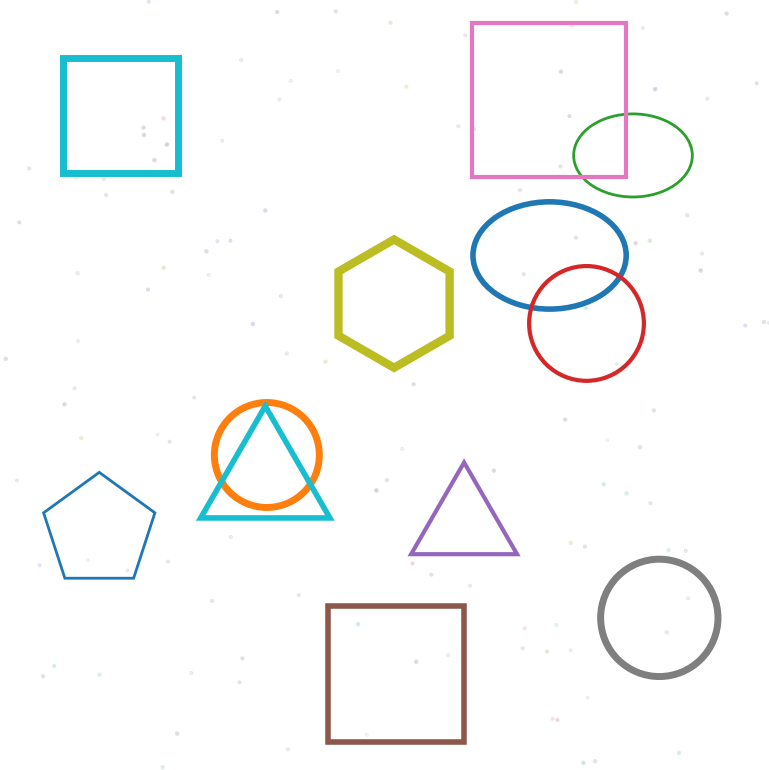[{"shape": "oval", "thickness": 2, "radius": 0.5, "center": [0.714, 0.668]}, {"shape": "pentagon", "thickness": 1, "radius": 0.38, "center": [0.129, 0.311]}, {"shape": "circle", "thickness": 2.5, "radius": 0.34, "center": [0.347, 0.409]}, {"shape": "oval", "thickness": 1, "radius": 0.39, "center": [0.822, 0.798]}, {"shape": "circle", "thickness": 1.5, "radius": 0.37, "center": [0.762, 0.58]}, {"shape": "triangle", "thickness": 1.5, "radius": 0.4, "center": [0.603, 0.32]}, {"shape": "square", "thickness": 2, "radius": 0.44, "center": [0.515, 0.125]}, {"shape": "square", "thickness": 1.5, "radius": 0.5, "center": [0.713, 0.87]}, {"shape": "circle", "thickness": 2.5, "radius": 0.38, "center": [0.856, 0.198]}, {"shape": "hexagon", "thickness": 3, "radius": 0.42, "center": [0.512, 0.606]}, {"shape": "triangle", "thickness": 2, "radius": 0.48, "center": [0.345, 0.376]}, {"shape": "square", "thickness": 2.5, "radius": 0.37, "center": [0.157, 0.85]}]